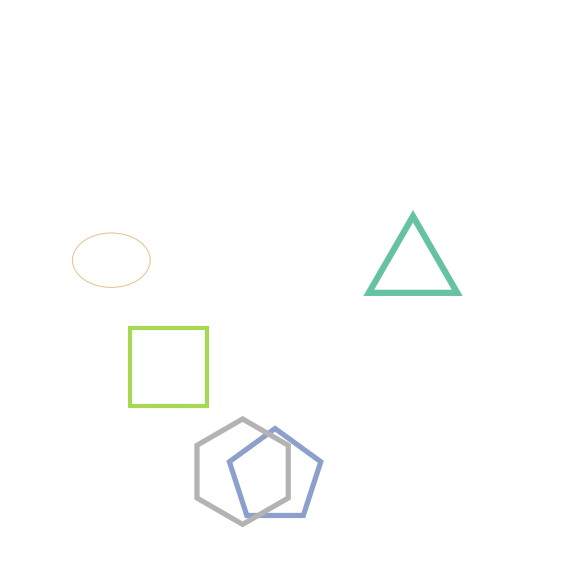[{"shape": "triangle", "thickness": 3, "radius": 0.44, "center": [0.715, 0.536]}, {"shape": "pentagon", "thickness": 2.5, "radius": 0.42, "center": [0.476, 0.174]}, {"shape": "square", "thickness": 2, "radius": 0.34, "center": [0.292, 0.364]}, {"shape": "oval", "thickness": 0.5, "radius": 0.34, "center": [0.193, 0.549]}, {"shape": "hexagon", "thickness": 2.5, "radius": 0.46, "center": [0.42, 0.182]}]